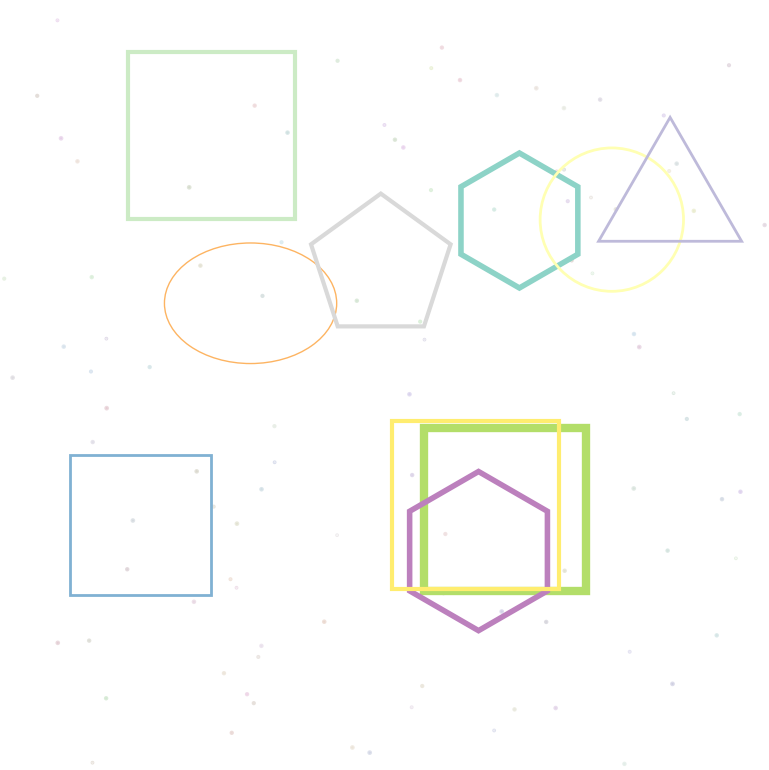[{"shape": "hexagon", "thickness": 2, "radius": 0.44, "center": [0.675, 0.714]}, {"shape": "circle", "thickness": 1, "radius": 0.47, "center": [0.795, 0.715]}, {"shape": "triangle", "thickness": 1, "radius": 0.54, "center": [0.87, 0.74]}, {"shape": "square", "thickness": 1, "radius": 0.46, "center": [0.182, 0.318]}, {"shape": "oval", "thickness": 0.5, "radius": 0.56, "center": [0.325, 0.606]}, {"shape": "square", "thickness": 3, "radius": 0.53, "center": [0.656, 0.338]}, {"shape": "pentagon", "thickness": 1.5, "radius": 0.48, "center": [0.495, 0.653]}, {"shape": "hexagon", "thickness": 2, "radius": 0.52, "center": [0.621, 0.284]}, {"shape": "square", "thickness": 1.5, "radius": 0.54, "center": [0.274, 0.824]}, {"shape": "square", "thickness": 1.5, "radius": 0.54, "center": [0.617, 0.344]}]